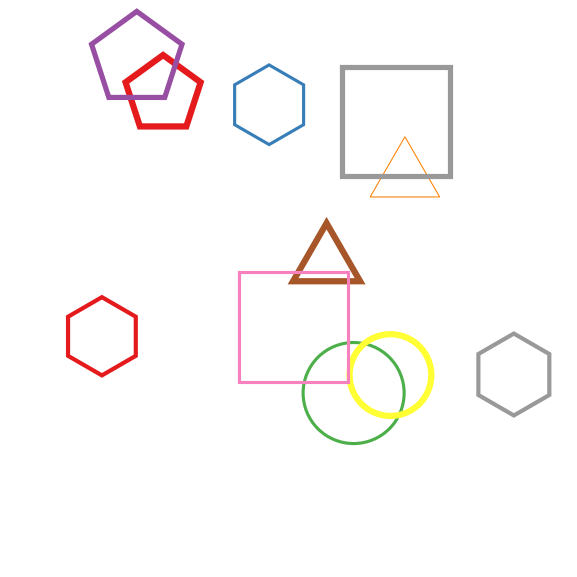[{"shape": "pentagon", "thickness": 3, "radius": 0.34, "center": [0.282, 0.835]}, {"shape": "hexagon", "thickness": 2, "radius": 0.34, "center": [0.176, 0.417]}, {"shape": "hexagon", "thickness": 1.5, "radius": 0.34, "center": [0.466, 0.818]}, {"shape": "circle", "thickness": 1.5, "radius": 0.44, "center": [0.612, 0.319]}, {"shape": "pentagon", "thickness": 2.5, "radius": 0.41, "center": [0.237, 0.897]}, {"shape": "triangle", "thickness": 0.5, "radius": 0.35, "center": [0.701, 0.693]}, {"shape": "circle", "thickness": 3, "radius": 0.35, "center": [0.676, 0.35]}, {"shape": "triangle", "thickness": 3, "radius": 0.34, "center": [0.566, 0.546]}, {"shape": "square", "thickness": 1.5, "radius": 0.48, "center": [0.508, 0.433]}, {"shape": "square", "thickness": 2.5, "radius": 0.47, "center": [0.685, 0.789]}, {"shape": "hexagon", "thickness": 2, "radius": 0.35, "center": [0.89, 0.351]}]